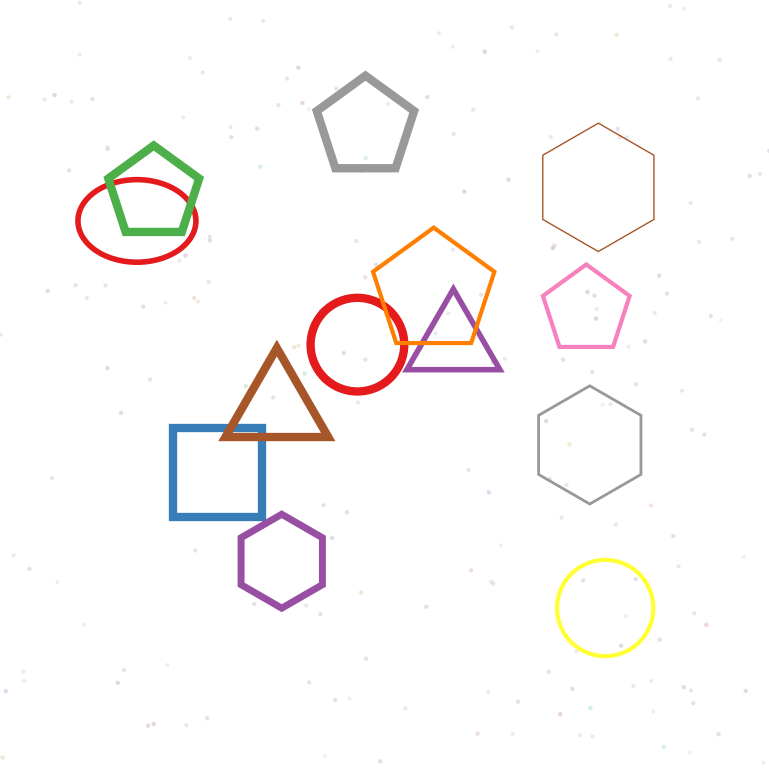[{"shape": "oval", "thickness": 2, "radius": 0.38, "center": [0.178, 0.713]}, {"shape": "circle", "thickness": 3, "radius": 0.3, "center": [0.464, 0.552]}, {"shape": "square", "thickness": 3, "radius": 0.29, "center": [0.282, 0.387]}, {"shape": "pentagon", "thickness": 3, "radius": 0.31, "center": [0.2, 0.749]}, {"shape": "hexagon", "thickness": 2.5, "radius": 0.3, "center": [0.366, 0.271]}, {"shape": "triangle", "thickness": 2, "radius": 0.35, "center": [0.589, 0.555]}, {"shape": "pentagon", "thickness": 1.5, "radius": 0.41, "center": [0.563, 0.621]}, {"shape": "circle", "thickness": 1.5, "radius": 0.31, "center": [0.786, 0.21]}, {"shape": "triangle", "thickness": 3, "radius": 0.39, "center": [0.36, 0.471]}, {"shape": "hexagon", "thickness": 0.5, "radius": 0.42, "center": [0.777, 0.757]}, {"shape": "pentagon", "thickness": 1.5, "radius": 0.3, "center": [0.761, 0.597]}, {"shape": "pentagon", "thickness": 3, "radius": 0.33, "center": [0.475, 0.835]}, {"shape": "hexagon", "thickness": 1, "radius": 0.38, "center": [0.766, 0.422]}]